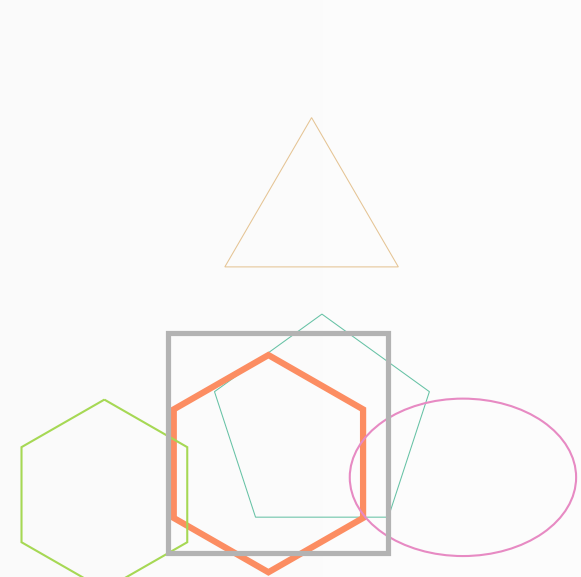[{"shape": "pentagon", "thickness": 0.5, "radius": 0.97, "center": [0.554, 0.261]}, {"shape": "hexagon", "thickness": 3, "radius": 0.94, "center": [0.462, 0.196]}, {"shape": "oval", "thickness": 1, "radius": 0.97, "center": [0.796, 0.173]}, {"shape": "hexagon", "thickness": 1, "radius": 0.82, "center": [0.18, 0.143]}, {"shape": "triangle", "thickness": 0.5, "radius": 0.86, "center": [0.536, 0.623]}, {"shape": "square", "thickness": 2.5, "radius": 0.95, "center": [0.478, 0.232]}]